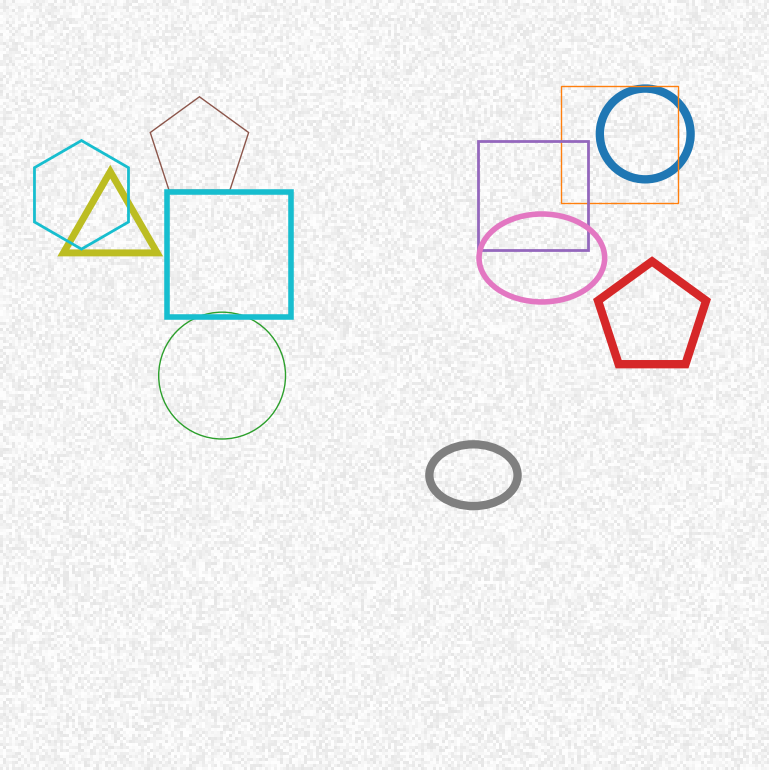[{"shape": "circle", "thickness": 3, "radius": 0.29, "center": [0.838, 0.826]}, {"shape": "square", "thickness": 0.5, "radius": 0.38, "center": [0.805, 0.812]}, {"shape": "circle", "thickness": 0.5, "radius": 0.41, "center": [0.288, 0.512]}, {"shape": "pentagon", "thickness": 3, "radius": 0.37, "center": [0.847, 0.587]}, {"shape": "square", "thickness": 1, "radius": 0.35, "center": [0.692, 0.746]}, {"shape": "pentagon", "thickness": 0.5, "radius": 0.34, "center": [0.259, 0.807]}, {"shape": "oval", "thickness": 2, "radius": 0.41, "center": [0.704, 0.665]}, {"shape": "oval", "thickness": 3, "radius": 0.29, "center": [0.615, 0.383]}, {"shape": "triangle", "thickness": 2.5, "radius": 0.35, "center": [0.143, 0.707]}, {"shape": "square", "thickness": 2, "radius": 0.4, "center": [0.297, 0.67]}, {"shape": "hexagon", "thickness": 1, "radius": 0.35, "center": [0.106, 0.747]}]